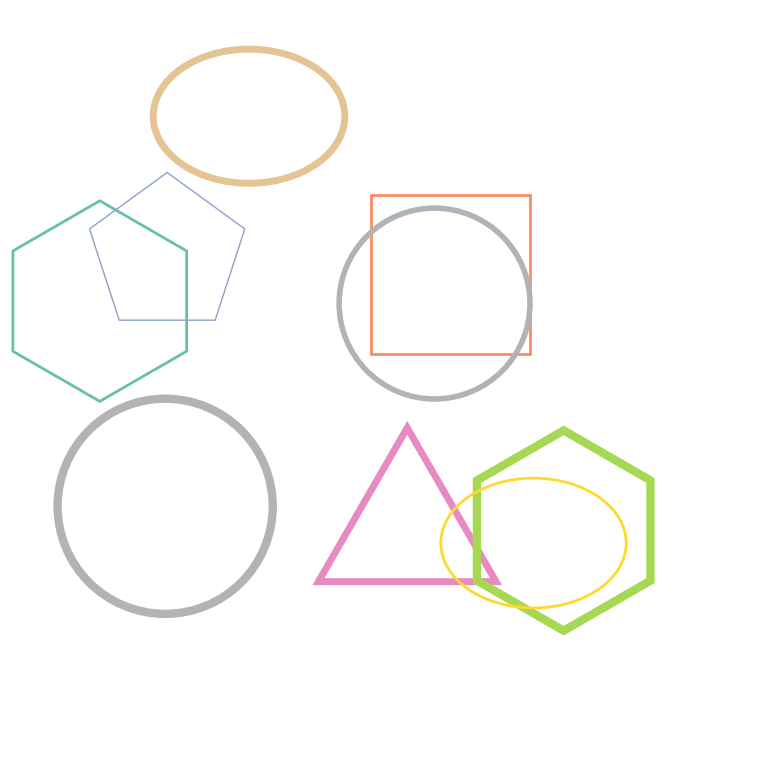[{"shape": "hexagon", "thickness": 1, "radius": 0.65, "center": [0.13, 0.609]}, {"shape": "square", "thickness": 1, "radius": 0.52, "center": [0.585, 0.644]}, {"shape": "pentagon", "thickness": 0.5, "radius": 0.53, "center": [0.217, 0.67]}, {"shape": "triangle", "thickness": 2.5, "radius": 0.67, "center": [0.529, 0.311]}, {"shape": "hexagon", "thickness": 3, "radius": 0.65, "center": [0.732, 0.311]}, {"shape": "oval", "thickness": 1, "radius": 0.6, "center": [0.693, 0.295]}, {"shape": "oval", "thickness": 2.5, "radius": 0.62, "center": [0.323, 0.849]}, {"shape": "circle", "thickness": 2, "radius": 0.62, "center": [0.564, 0.606]}, {"shape": "circle", "thickness": 3, "radius": 0.7, "center": [0.214, 0.342]}]